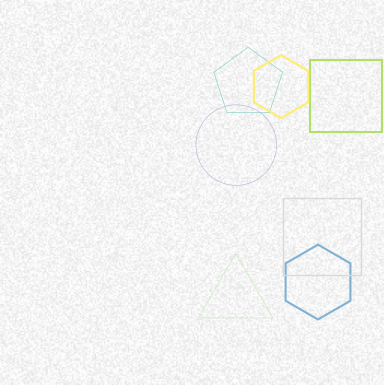[{"shape": "pentagon", "thickness": 0.5, "radius": 0.47, "center": [0.645, 0.783]}, {"shape": "circle", "thickness": 0.5, "radius": 0.52, "center": [0.614, 0.623]}, {"shape": "hexagon", "thickness": 1.5, "radius": 0.49, "center": [0.826, 0.267]}, {"shape": "square", "thickness": 1.5, "radius": 0.46, "center": [0.899, 0.751]}, {"shape": "square", "thickness": 1, "radius": 0.5, "center": [0.837, 0.386]}, {"shape": "triangle", "thickness": 0.5, "radius": 0.56, "center": [0.612, 0.23]}, {"shape": "hexagon", "thickness": 1.5, "radius": 0.41, "center": [0.73, 0.775]}]